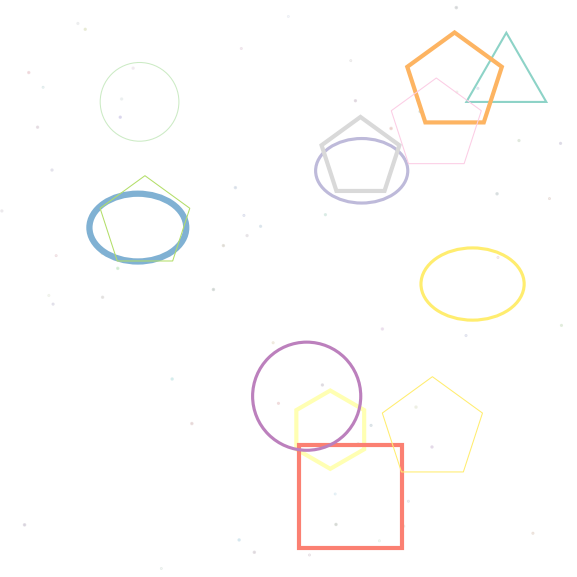[{"shape": "triangle", "thickness": 1, "radius": 0.4, "center": [0.877, 0.863]}, {"shape": "hexagon", "thickness": 2, "radius": 0.34, "center": [0.572, 0.255]}, {"shape": "oval", "thickness": 1.5, "radius": 0.4, "center": [0.626, 0.703]}, {"shape": "square", "thickness": 2, "radius": 0.45, "center": [0.607, 0.139]}, {"shape": "oval", "thickness": 3, "radius": 0.42, "center": [0.239, 0.605]}, {"shape": "pentagon", "thickness": 2, "radius": 0.43, "center": [0.787, 0.857]}, {"shape": "pentagon", "thickness": 0.5, "radius": 0.41, "center": [0.251, 0.613]}, {"shape": "pentagon", "thickness": 0.5, "radius": 0.41, "center": [0.756, 0.782]}, {"shape": "pentagon", "thickness": 2, "radius": 0.35, "center": [0.624, 0.726]}, {"shape": "circle", "thickness": 1.5, "radius": 0.47, "center": [0.531, 0.313]}, {"shape": "circle", "thickness": 0.5, "radius": 0.34, "center": [0.242, 0.823]}, {"shape": "pentagon", "thickness": 0.5, "radius": 0.46, "center": [0.749, 0.256]}, {"shape": "oval", "thickness": 1.5, "radius": 0.45, "center": [0.818, 0.507]}]